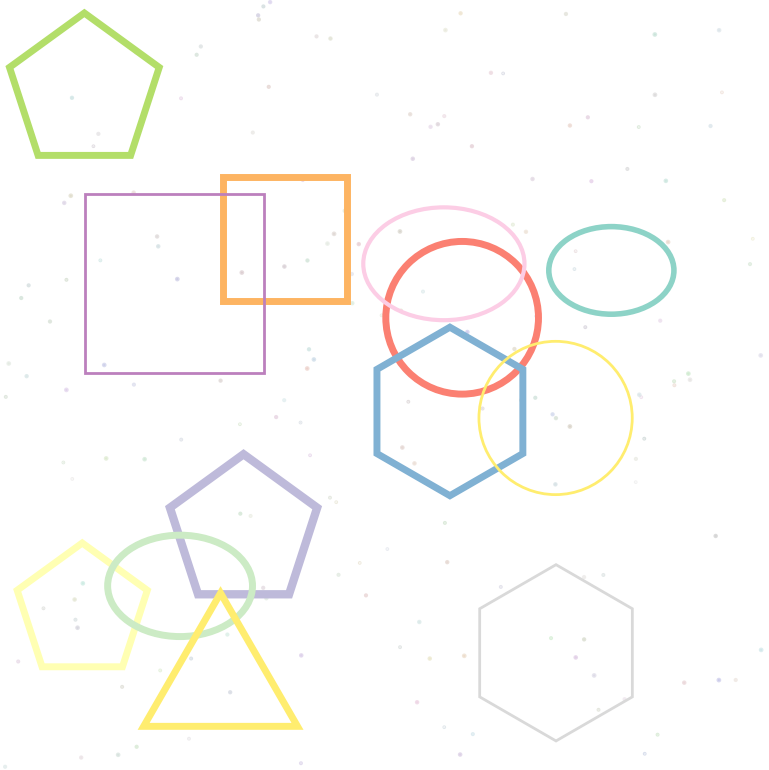[{"shape": "oval", "thickness": 2, "radius": 0.41, "center": [0.794, 0.649]}, {"shape": "pentagon", "thickness": 2.5, "radius": 0.44, "center": [0.107, 0.206]}, {"shape": "pentagon", "thickness": 3, "radius": 0.5, "center": [0.316, 0.31]}, {"shape": "circle", "thickness": 2.5, "radius": 0.5, "center": [0.6, 0.587]}, {"shape": "hexagon", "thickness": 2.5, "radius": 0.55, "center": [0.584, 0.466]}, {"shape": "square", "thickness": 2.5, "radius": 0.4, "center": [0.37, 0.69]}, {"shape": "pentagon", "thickness": 2.5, "radius": 0.51, "center": [0.11, 0.881]}, {"shape": "oval", "thickness": 1.5, "radius": 0.52, "center": [0.576, 0.657]}, {"shape": "hexagon", "thickness": 1, "radius": 0.57, "center": [0.722, 0.152]}, {"shape": "square", "thickness": 1, "radius": 0.58, "center": [0.227, 0.632]}, {"shape": "oval", "thickness": 2.5, "radius": 0.47, "center": [0.234, 0.239]}, {"shape": "circle", "thickness": 1, "radius": 0.5, "center": [0.722, 0.457]}, {"shape": "triangle", "thickness": 2.5, "radius": 0.58, "center": [0.286, 0.114]}]